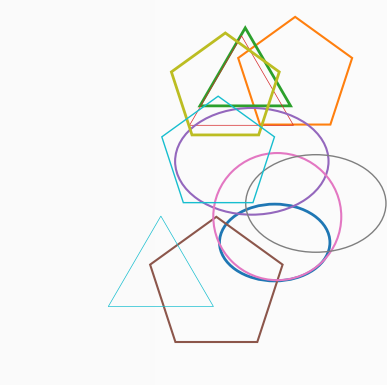[{"shape": "oval", "thickness": 2, "radius": 0.71, "center": [0.709, 0.37]}, {"shape": "pentagon", "thickness": 1.5, "radius": 0.77, "center": [0.762, 0.802]}, {"shape": "triangle", "thickness": 2, "radius": 0.68, "center": [0.633, 0.793]}, {"shape": "triangle", "thickness": 0.5, "radius": 0.77, "center": [0.623, 0.752]}, {"shape": "oval", "thickness": 1.5, "radius": 0.99, "center": [0.65, 0.581]}, {"shape": "pentagon", "thickness": 1.5, "radius": 0.9, "center": [0.558, 0.257]}, {"shape": "circle", "thickness": 1.5, "radius": 0.83, "center": [0.716, 0.437]}, {"shape": "oval", "thickness": 1, "radius": 0.9, "center": [0.815, 0.472]}, {"shape": "pentagon", "thickness": 2, "radius": 0.73, "center": [0.581, 0.768]}, {"shape": "triangle", "thickness": 0.5, "radius": 0.78, "center": [0.415, 0.282]}, {"shape": "pentagon", "thickness": 1, "radius": 0.76, "center": [0.563, 0.597]}]